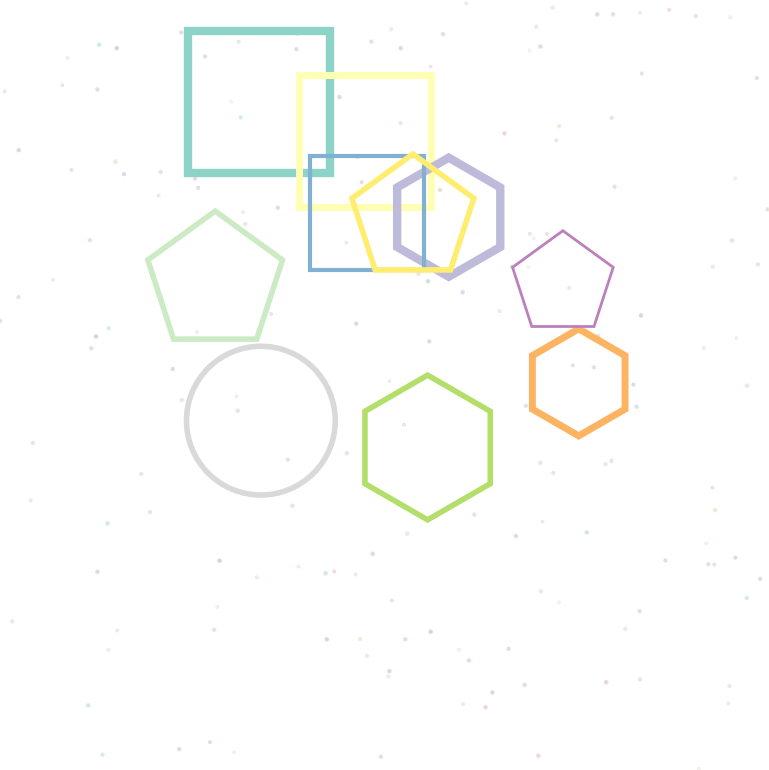[{"shape": "square", "thickness": 3, "radius": 0.46, "center": [0.337, 0.868]}, {"shape": "square", "thickness": 2.5, "radius": 0.43, "center": [0.474, 0.817]}, {"shape": "hexagon", "thickness": 3, "radius": 0.39, "center": [0.583, 0.718]}, {"shape": "square", "thickness": 1.5, "radius": 0.37, "center": [0.476, 0.723]}, {"shape": "hexagon", "thickness": 2.5, "radius": 0.35, "center": [0.752, 0.503]}, {"shape": "hexagon", "thickness": 2, "radius": 0.47, "center": [0.555, 0.419]}, {"shape": "circle", "thickness": 2, "radius": 0.48, "center": [0.339, 0.454]}, {"shape": "pentagon", "thickness": 1, "radius": 0.34, "center": [0.731, 0.632]}, {"shape": "pentagon", "thickness": 2, "radius": 0.46, "center": [0.279, 0.634]}, {"shape": "pentagon", "thickness": 2, "radius": 0.42, "center": [0.536, 0.717]}]